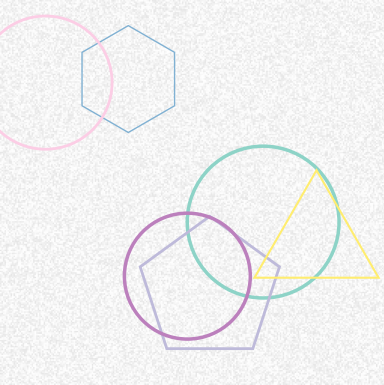[{"shape": "circle", "thickness": 2.5, "radius": 0.99, "center": [0.683, 0.423]}, {"shape": "pentagon", "thickness": 2, "radius": 0.95, "center": [0.545, 0.248]}, {"shape": "hexagon", "thickness": 1, "radius": 0.69, "center": [0.333, 0.795]}, {"shape": "circle", "thickness": 2, "radius": 0.87, "center": [0.118, 0.785]}, {"shape": "circle", "thickness": 2.5, "radius": 0.82, "center": [0.487, 0.283]}, {"shape": "triangle", "thickness": 1.5, "radius": 0.93, "center": [0.822, 0.372]}]